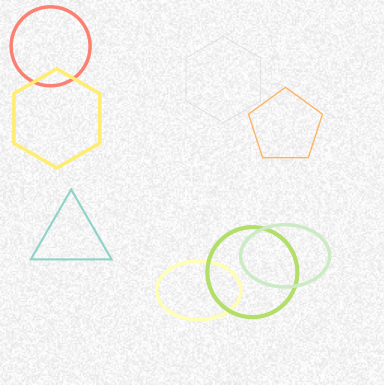[{"shape": "triangle", "thickness": 1.5, "radius": 0.61, "center": [0.185, 0.387]}, {"shape": "oval", "thickness": 2.5, "radius": 0.55, "center": [0.516, 0.246]}, {"shape": "circle", "thickness": 2.5, "radius": 0.51, "center": [0.131, 0.88]}, {"shape": "pentagon", "thickness": 1, "radius": 0.51, "center": [0.742, 0.672]}, {"shape": "circle", "thickness": 3, "radius": 0.58, "center": [0.655, 0.293]}, {"shape": "hexagon", "thickness": 0.5, "radius": 0.56, "center": [0.58, 0.793]}, {"shape": "oval", "thickness": 2.5, "radius": 0.58, "center": [0.741, 0.336]}, {"shape": "hexagon", "thickness": 2.5, "radius": 0.64, "center": [0.148, 0.693]}]